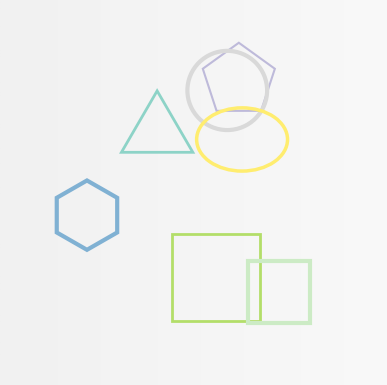[{"shape": "triangle", "thickness": 2, "radius": 0.53, "center": [0.406, 0.658]}, {"shape": "pentagon", "thickness": 1.5, "radius": 0.49, "center": [0.616, 0.791]}, {"shape": "hexagon", "thickness": 3, "radius": 0.45, "center": [0.224, 0.441]}, {"shape": "square", "thickness": 2, "radius": 0.57, "center": [0.557, 0.28]}, {"shape": "circle", "thickness": 3, "radius": 0.51, "center": [0.586, 0.765]}, {"shape": "square", "thickness": 3, "radius": 0.4, "center": [0.72, 0.242]}, {"shape": "oval", "thickness": 2.5, "radius": 0.59, "center": [0.625, 0.638]}]